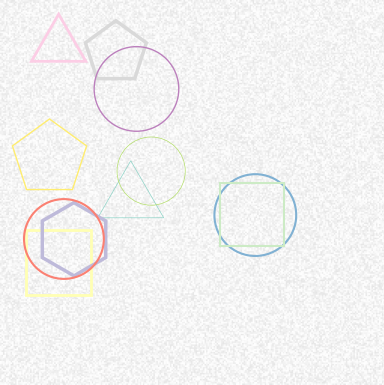[{"shape": "triangle", "thickness": 0.5, "radius": 0.49, "center": [0.34, 0.484]}, {"shape": "square", "thickness": 2, "radius": 0.42, "center": [0.151, 0.318]}, {"shape": "hexagon", "thickness": 2.5, "radius": 0.48, "center": [0.192, 0.379]}, {"shape": "circle", "thickness": 1.5, "radius": 0.52, "center": [0.166, 0.379]}, {"shape": "circle", "thickness": 1.5, "radius": 0.53, "center": [0.663, 0.441]}, {"shape": "circle", "thickness": 0.5, "radius": 0.44, "center": [0.393, 0.556]}, {"shape": "triangle", "thickness": 2, "radius": 0.41, "center": [0.152, 0.882]}, {"shape": "pentagon", "thickness": 2.5, "radius": 0.42, "center": [0.301, 0.863]}, {"shape": "circle", "thickness": 1, "radius": 0.55, "center": [0.354, 0.769]}, {"shape": "square", "thickness": 1.5, "radius": 0.41, "center": [0.655, 0.442]}, {"shape": "pentagon", "thickness": 1, "radius": 0.51, "center": [0.129, 0.59]}]